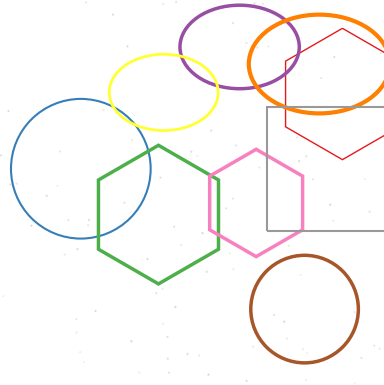[{"shape": "hexagon", "thickness": 1, "radius": 0.85, "center": [0.889, 0.756]}, {"shape": "circle", "thickness": 1.5, "radius": 0.91, "center": [0.21, 0.562]}, {"shape": "hexagon", "thickness": 2.5, "radius": 0.9, "center": [0.412, 0.443]}, {"shape": "oval", "thickness": 2.5, "radius": 0.77, "center": [0.622, 0.878]}, {"shape": "oval", "thickness": 3, "radius": 0.92, "center": [0.829, 0.834]}, {"shape": "oval", "thickness": 2, "radius": 0.71, "center": [0.425, 0.76]}, {"shape": "circle", "thickness": 2.5, "radius": 0.7, "center": [0.791, 0.197]}, {"shape": "hexagon", "thickness": 2.5, "radius": 0.7, "center": [0.665, 0.473]}, {"shape": "square", "thickness": 1.5, "radius": 0.8, "center": [0.855, 0.561]}]